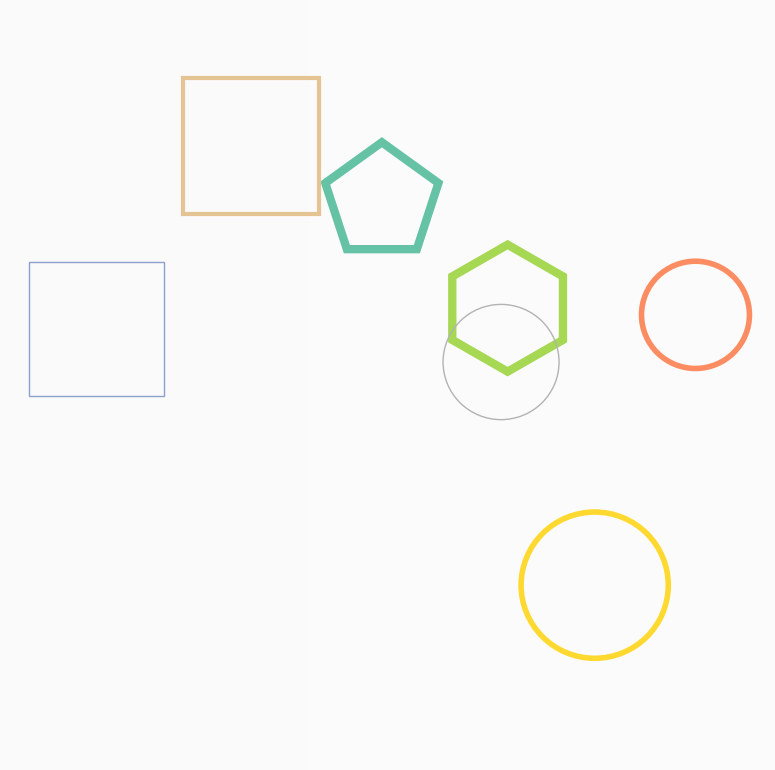[{"shape": "pentagon", "thickness": 3, "radius": 0.38, "center": [0.493, 0.739]}, {"shape": "circle", "thickness": 2, "radius": 0.35, "center": [0.897, 0.591]}, {"shape": "square", "thickness": 0.5, "radius": 0.44, "center": [0.124, 0.573]}, {"shape": "hexagon", "thickness": 3, "radius": 0.41, "center": [0.655, 0.6]}, {"shape": "circle", "thickness": 2, "radius": 0.47, "center": [0.767, 0.24]}, {"shape": "square", "thickness": 1.5, "radius": 0.44, "center": [0.323, 0.81]}, {"shape": "circle", "thickness": 0.5, "radius": 0.37, "center": [0.647, 0.53]}]